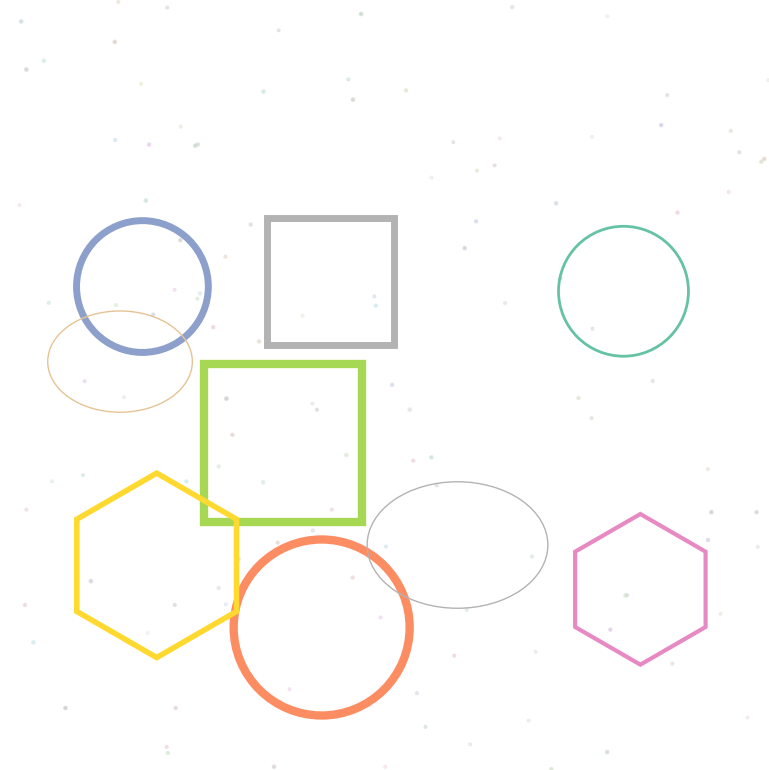[{"shape": "circle", "thickness": 1, "radius": 0.42, "center": [0.81, 0.622]}, {"shape": "circle", "thickness": 3, "radius": 0.57, "center": [0.418, 0.185]}, {"shape": "circle", "thickness": 2.5, "radius": 0.43, "center": [0.185, 0.628]}, {"shape": "hexagon", "thickness": 1.5, "radius": 0.49, "center": [0.832, 0.235]}, {"shape": "square", "thickness": 3, "radius": 0.51, "center": [0.367, 0.425]}, {"shape": "hexagon", "thickness": 2, "radius": 0.6, "center": [0.203, 0.266]}, {"shape": "oval", "thickness": 0.5, "radius": 0.47, "center": [0.156, 0.53]}, {"shape": "oval", "thickness": 0.5, "radius": 0.59, "center": [0.594, 0.292]}, {"shape": "square", "thickness": 2.5, "radius": 0.41, "center": [0.429, 0.634]}]